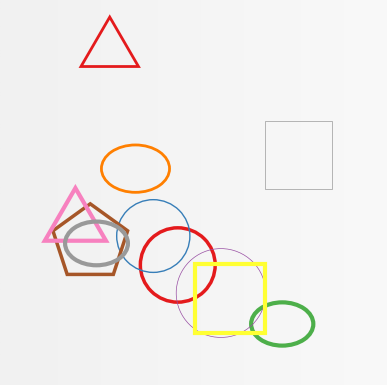[{"shape": "circle", "thickness": 2.5, "radius": 0.48, "center": [0.459, 0.312]}, {"shape": "triangle", "thickness": 2, "radius": 0.43, "center": [0.283, 0.87]}, {"shape": "circle", "thickness": 1, "radius": 0.47, "center": [0.396, 0.387]}, {"shape": "oval", "thickness": 3, "radius": 0.4, "center": [0.728, 0.158]}, {"shape": "circle", "thickness": 0.5, "radius": 0.58, "center": [0.57, 0.239]}, {"shape": "oval", "thickness": 2, "radius": 0.44, "center": [0.35, 0.562]}, {"shape": "square", "thickness": 3, "radius": 0.45, "center": [0.593, 0.225]}, {"shape": "pentagon", "thickness": 2.5, "radius": 0.51, "center": [0.233, 0.369]}, {"shape": "triangle", "thickness": 3, "radius": 0.46, "center": [0.195, 0.42]}, {"shape": "oval", "thickness": 3, "radius": 0.41, "center": [0.249, 0.368]}, {"shape": "square", "thickness": 0.5, "radius": 0.44, "center": [0.77, 0.597]}]